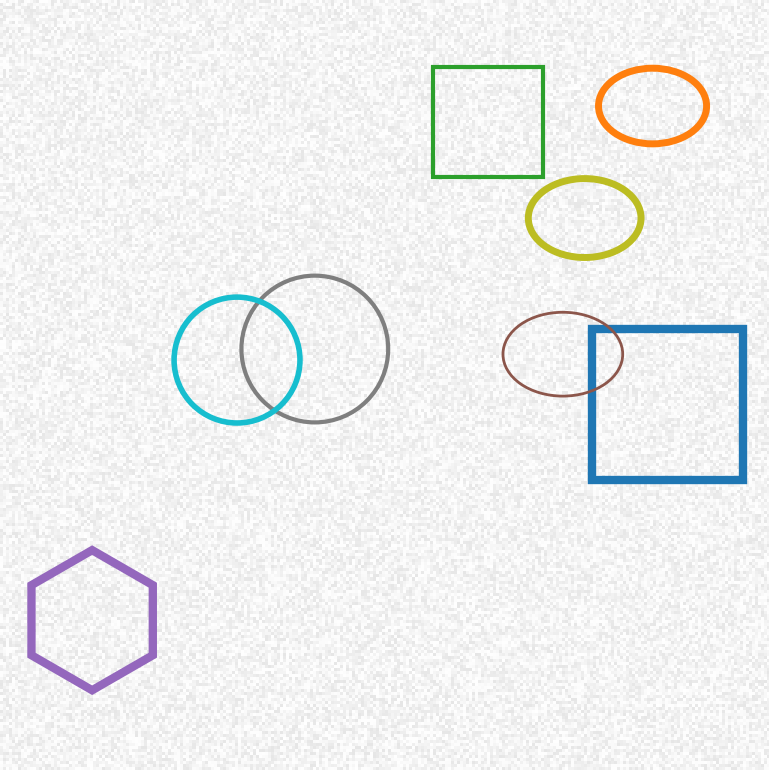[{"shape": "square", "thickness": 3, "radius": 0.49, "center": [0.867, 0.475]}, {"shape": "oval", "thickness": 2.5, "radius": 0.35, "center": [0.847, 0.862]}, {"shape": "square", "thickness": 1.5, "radius": 0.36, "center": [0.634, 0.842]}, {"shape": "hexagon", "thickness": 3, "radius": 0.45, "center": [0.12, 0.195]}, {"shape": "oval", "thickness": 1, "radius": 0.39, "center": [0.731, 0.54]}, {"shape": "circle", "thickness": 1.5, "radius": 0.48, "center": [0.409, 0.547]}, {"shape": "oval", "thickness": 2.5, "radius": 0.37, "center": [0.759, 0.717]}, {"shape": "circle", "thickness": 2, "radius": 0.41, "center": [0.308, 0.532]}]